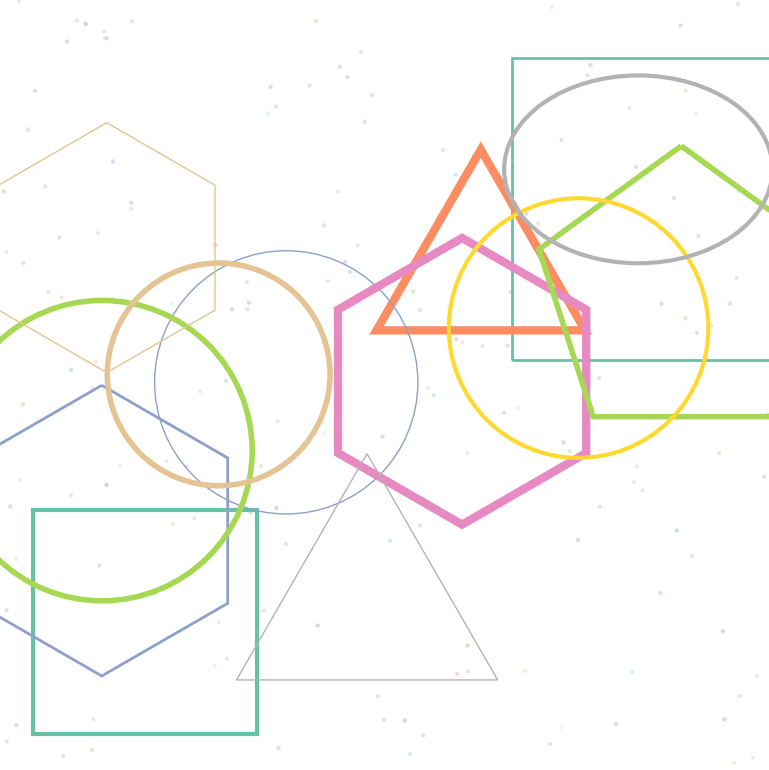[{"shape": "square", "thickness": 1.5, "radius": 0.73, "center": [0.189, 0.192]}, {"shape": "square", "thickness": 1, "radius": 0.98, "center": [0.861, 0.729]}, {"shape": "triangle", "thickness": 3, "radius": 0.78, "center": [0.624, 0.649]}, {"shape": "hexagon", "thickness": 1, "radius": 0.94, "center": [0.132, 0.311]}, {"shape": "circle", "thickness": 0.5, "radius": 0.85, "center": [0.372, 0.503]}, {"shape": "hexagon", "thickness": 3, "radius": 0.93, "center": [0.6, 0.505]}, {"shape": "pentagon", "thickness": 2, "radius": 0.97, "center": [0.885, 0.616]}, {"shape": "circle", "thickness": 2, "radius": 0.98, "center": [0.132, 0.415]}, {"shape": "circle", "thickness": 1.5, "radius": 0.84, "center": [0.751, 0.574]}, {"shape": "hexagon", "thickness": 0.5, "radius": 0.81, "center": [0.139, 0.678]}, {"shape": "circle", "thickness": 2, "radius": 0.72, "center": [0.284, 0.514]}, {"shape": "oval", "thickness": 1.5, "radius": 0.87, "center": [0.829, 0.78]}, {"shape": "triangle", "thickness": 0.5, "radius": 0.98, "center": [0.477, 0.215]}]